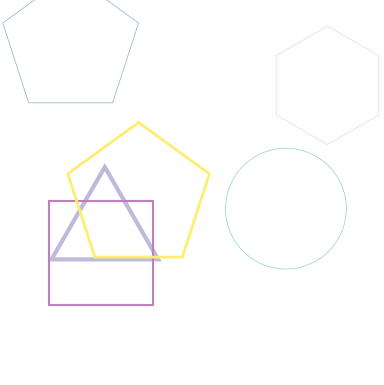[{"shape": "circle", "thickness": 0.5, "radius": 0.78, "center": [0.743, 0.458]}, {"shape": "triangle", "thickness": 3, "radius": 0.8, "center": [0.272, 0.406]}, {"shape": "pentagon", "thickness": 0.5, "radius": 0.93, "center": [0.184, 0.883]}, {"shape": "hexagon", "thickness": 0.5, "radius": 0.77, "center": [0.851, 0.779]}, {"shape": "square", "thickness": 1.5, "radius": 0.67, "center": [0.262, 0.343]}, {"shape": "pentagon", "thickness": 2, "radius": 0.97, "center": [0.36, 0.489]}]